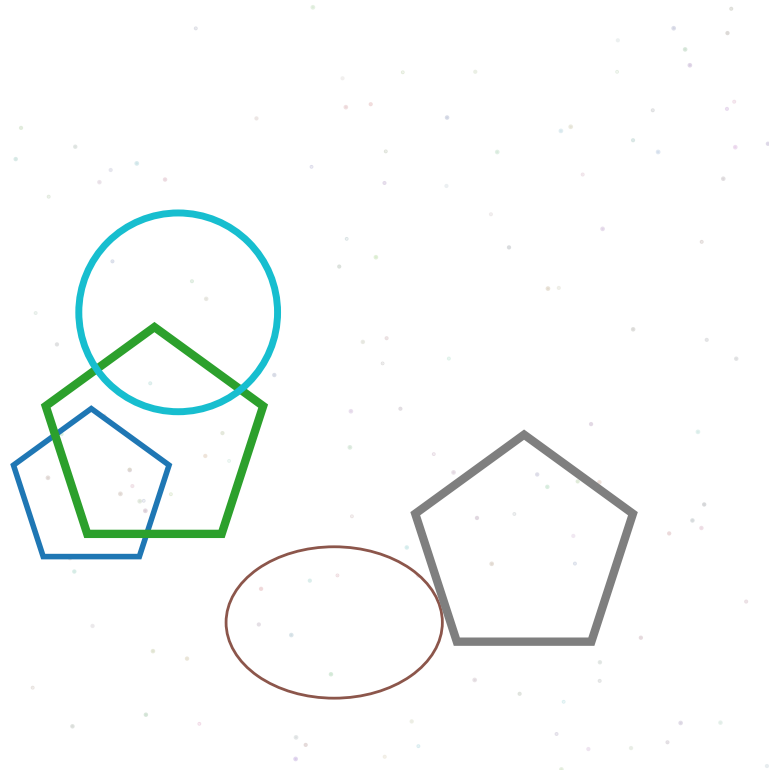[{"shape": "pentagon", "thickness": 2, "radius": 0.53, "center": [0.119, 0.363]}, {"shape": "pentagon", "thickness": 3, "radius": 0.74, "center": [0.201, 0.427]}, {"shape": "oval", "thickness": 1, "radius": 0.7, "center": [0.434, 0.192]}, {"shape": "pentagon", "thickness": 3, "radius": 0.74, "center": [0.681, 0.287]}, {"shape": "circle", "thickness": 2.5, "radius": 0.65, "center": [0.231, 0.594]}]